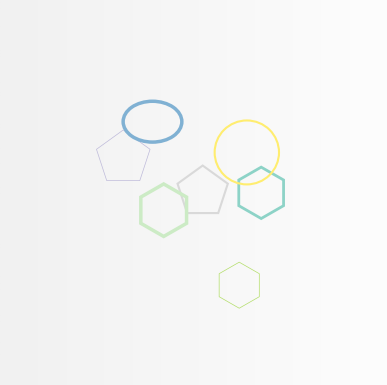[{"shape": "hexagon", "thickness": 2, "radius": 0.33, "center": [0.674, 0.499]}, {"shape": "pentagon", "thickness": 0.5, "radius": 0.36, "center": [0.318, 0.59]}, {"shape": "oval", "thickness": 2.5, "radius": 0.38, "center": [0.394, 0.684]}, {"shape": "hexagon", "thickness": 0.5, "radius": 0.3, "center": [0.617, 0.259]}, {"shape": "pentagon", "thickness": 1.5, "radius": 0.34, "center": [0.523, 0.502]}, {"shape": "hexagon", "thickness": 2.5, "radius": 0.34, "center": [0.422, 0.454]}, {"shape": "circle", "thickness": 1.5, "radius": 0.42, "center": [0.637, 0.604]}]